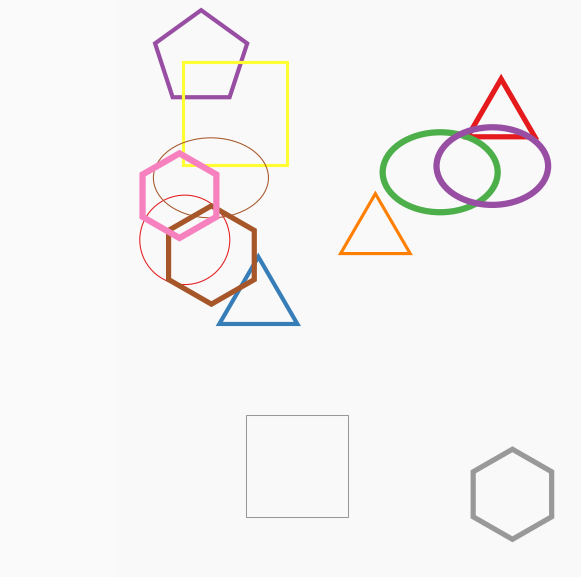[{"shape": "triangle", "thickness": 2.5, "radius": 0.33, "center": [0.862, 0.796]}, {"shape": "circle", "thickness": 0.5, "radius": 0.39, "center": [0.318, 0.584]}, {"shape": "triangle", "thickness": 2, "radius": 0.39, "center": [0.444, 0.477]}, {"shape": "oval", "thickness": 3, "radius": 0.49, "center": [0.757, 0.701]}, {"shape": "pentagon", "thickness": 2, "radius": 0.42, "center": [0.346, 0.898]}, {"shape": "oval", "thickness": 3, "radius": 0.48, "center": [0.847, 0.712]}, {"shape": "triangle", "thickness": 1.5, "radius": 0.35, "center": [0.646, 0.595]}, {"shape": "square", "thickness": 1.5, "radius": 0.44, "center": [0.404, 0.803]}, {"shape": "oval", "thickness": 0.5, "radius": 0.49, "center": [0.363, 0.691]}, {"shape": "hexagon", "thickness": 2.5, "radius": 0.43, "center": [0.364, 0.558]}, {"shape": "hexagon", "thickness": 3, "radius": 0.37, "center": [0.309, 0.66]}, {"shape": "square", "thickness": 0.5, "radius": 0.44, "center": [0.511, 0.192]}, {"shape": "hexagon", "thickness": 2.5, "radius": 0.39, "center": [0.882, 0.143]}]